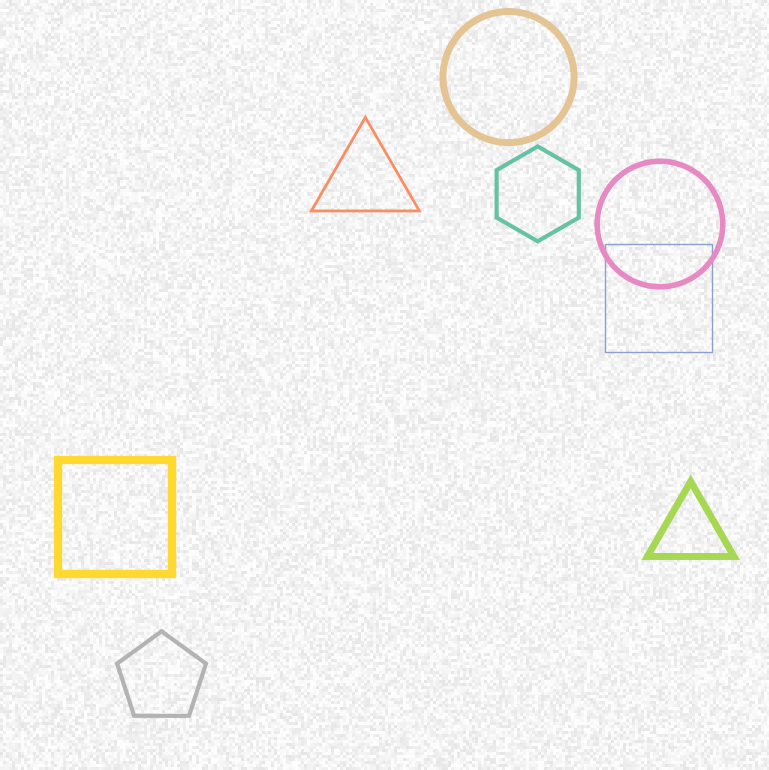[{"shape": "hexagon", "thickness": 1.5, "radius": 0.31, "center": [0.698, 0.748]}, {"shape": "triangle", "thickness": 1, "radius": 0.41, "center": [0.474, 0.767]}, {"shape": "square", "thickness": 0.5, "radius": 0.35, "center": [0.855, 0.613]}, {"shape": "circle", "thickness": 2, "radius": 0.41, "center": [0.857, 0.709]}, {"shape": "triangle", "thickness": 2.5, "radius": 0.32, "center": [0.897, 0.31]}, {"shape": "square", "thickness": 3, "radius": 0.37, "center": [0.15, 0.329]}, {"shape": "circle", "thickness": 2.5, "radius": 0.43, "center": [0.66, 0.9]}, {"shape": "pentagon", "thickness": 1.5, "radius": 0.3, "center": [0.21, 0.119]}]